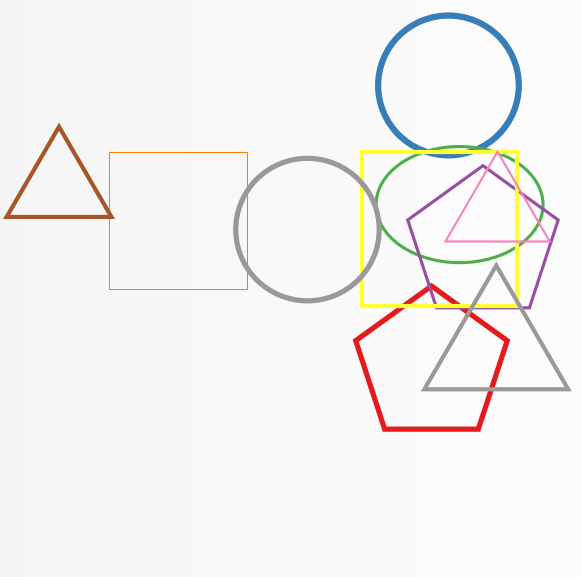[{"shape": "pentagon", "thickness": 2.5, "radius": 0.69, "center": [0.742, 0.367]}, {"shape": "circle", "thickness": 3, "radius": 0.61, "center": [0.772, 0.851]}, {"shape": "oval", "thickness": 1.5, "radius": 0.72, "center": [0.791, 0.645]}, {"shape": "pentagon", "thickness": 1.5, "radius": 0.68, "center": [0.831, 0.576]}, {"shape": "square", "thickness": 0.5, "radius": 0.59, "center": [0.306, 0.617]}, {"shape": "square", "thickness": 2, "radius": 0.67, "center": [0.757, 0.603]}, {"shape": "triangle", "thickness": 2, "radius": 0.52, "center": [0.102, 0.676]}, {"shape": "triangle", "thickness": 1, "radius": 0.52, "center": [0.856, 0.633]}, {"shape": "triangle", "thickness": 2, "radius": 0.71, "center": [0.854, 0.396]}, {"shape": "circle", "thickness": 2.5, "radius": 0.62, "center": [0.529, 0.602]}]